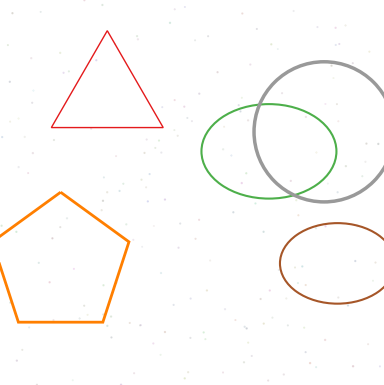[{"shape": "triangle", "thickness": 1, "radius": 0.84, "center": [0.279, 0.753]}, {"shape": "oval", "thickness": 1.5, "radius": 0.88, "center": [0.699, 0.607]}, {"shape": "pentagon", "thickness": 2, "radius": 0.93, "center": [0.157, 0.314]}, {"shape": "oval", "thickness": 1.5, "radius": 0.75, "center": [0.877, 0.316]}, {"shape": "circle", "thickness": 2.5, "radius": 0.91, "center": [0.842, 0.658]}]